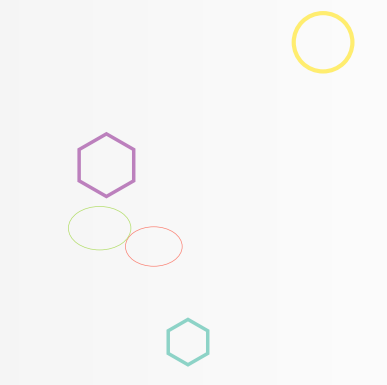[{"shape": "hexagon", "thickness": 2.5, "radius": 0.29, "center": [0.485, 0.111]}, {"shape": "oval", "thickness": 0.5, "radius": 0.37, "center": [0.397, 0.36]}, {"shape": "oval", "thickness": 0.5, "radius": 0.4, "center": [0.257, 0.407]}, {"shape": "hexagon", "thickness": 2.5, "radius": 0.41, "center": [0.275, 0.571]}, {"shape": "circle", "thickness": 3, "radius": 0.38, "center": [0.834, 0.89]}]